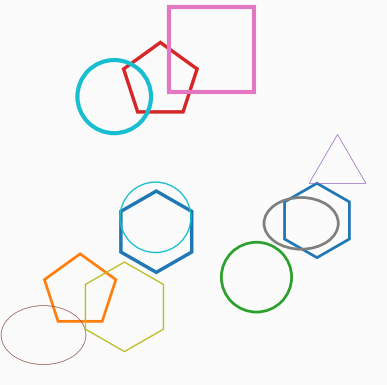[{"shape": "hexagon", "thickness": 2.5, "radius": 0.53, "center": [0.403, 0.398]}, {"shape": "hexagon", "thickness": 2, "radius": 0.48, "center": [0.818, 0.427]}, {"shape": "pentagon", "thickness": 2, "radius": 0.48, "center": [0.207, 0.244]}, {"shape": "circle", "thickness": 2, "radius": 0.45, "center": [0.662, 0.28]}, {"shape": "pentagon", "thickness": 2.5, "radius": 0.5, "center": [0.414, 0.79]}, {"shape": "triangle", "thickness": 0.5, "radius": 0.42, "center": [0.871, 0.566]}, {"shape": "oval", "thickness": 0.5, "radius": 0.55, "center": [0.112, 0.13]}, {"shape": "square", "thickness": 3, "radius": 0.55, "center": [0.546, 0.871]}, {"shape": "oval", "thickness": 2, "radius": 0.48, "center": [0.777, 0.42]}, {"shape": "hexagon", "thickness": 1, "radius": 0.58, "center": [0.321, 0.203]}, {"shape": "circle", "thickness": 3, "radius": 0.47, "center": [0.295, 0.749]}, {"shape": "circle", "thickness": 1, "radius": 0.46, "center": [0.401, 0.436]}]